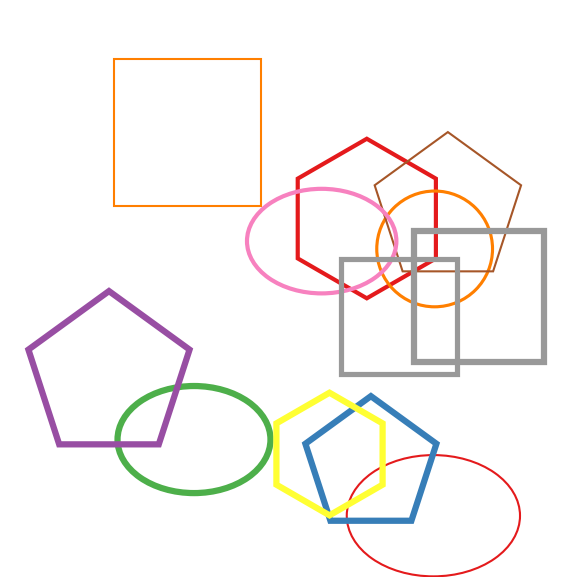[{"shape": "hexagon", "thickness": 2, "radius": 0.69, "center": [0.635, 0.621]}, {"shape": "oval", "thickness": 1, "radius": 0.75, "center": [0.75, 0.106]}, {"shape": "pentagon", "thickness": 3, "radius": 0.6, "center": [0.642, 0.194]}, {"shape": "oval", "thickness": 3, "radius": 0.66, "center": [0.336, 0.238]}, {"shape": "pentagon", "thickness": 3, "radius": 0.73, "center": [0.189, 0.348]}, {"shape": "square", "thickness": 1, "radius": 0.63, "center": [0.325, 0.77]}, {"shape": "circle", "thickness": 1.5, "radius": 0.5, "center": [0.753, 0.568]}, {"shape": "hexagon", "thickness": 3, "radius": 0.53, "center": [0.571, 0.213]}, {"shape": "pentagon", "thickness": 1, "radius": 0.67, "center": [0.776, 0.637]}, {"shape": "oval", "thickness": 2, "radius": 0.65, "center": [0.557, 0.582]}, {"shape": "square", "thickness": 3, "radius": 0.57, "center": [0.83, 0.486]}, {"shape": "square", "thickness": 2.5, "radius": 0.5, "center": [0.691, 0.451]}]